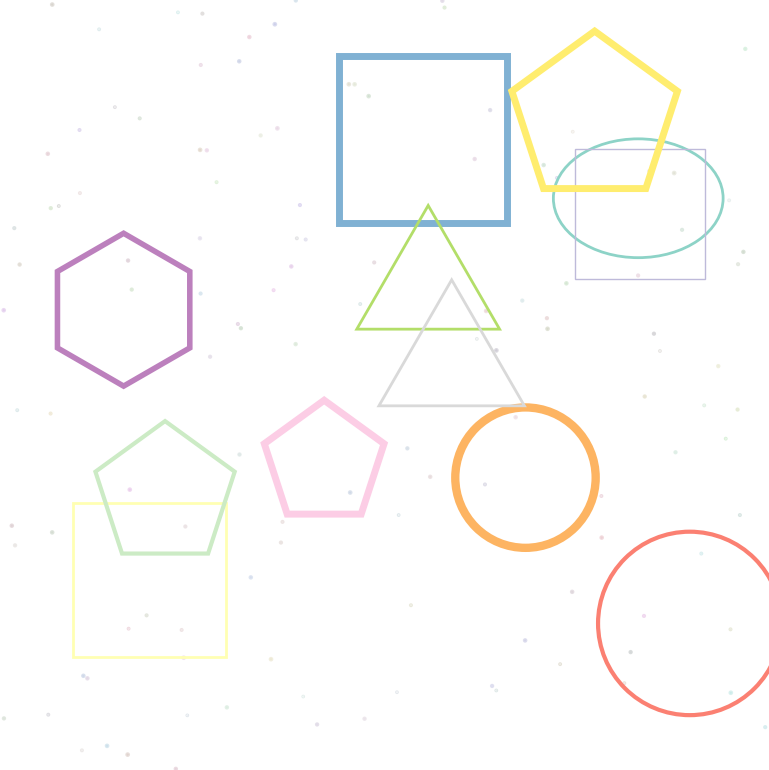[{"shape": "oval", "thickness": 1, "radius": 0.55, "center": [0.829, 0.743]}, {"shape": "square", "thickness": 1, "radius": 0.5, "center": [0.194, 0.247]}, {"shape": "square", "thickness": 0.5, "radius": 0.42, "center": [0.831, 0.723]}, {"shape": "circle", "thickness": 1.5, "radius": 0.6, "center": [0.896, 0.19]}, {"shape": "square", "thickness": 2.5, "radius": 0.54, "center": [0.549, 0.819]}, {"shape": "circle", "thickness": 3, "radius": 0.46, "center": [0.682, 0.38]}, {"shape": "triangle", "thickness": 1, "radius": 0.54, "center": [0.556, 0.626]}, {"shape": "pentagon", "thickness": 2.5, "radius": 0.41, "center": [0.421, 0.398]}, {"shape": "triangle", "thickness": 1, "radius": 0.55, "center": [0.587, 0.527]}, {"shape": "hexagon", "thickness": 2, "radius": 0.5, "center": [0.161, 0.598]}, {"shape": "pentagon", "thickness": 1.5, "radius": 0.48, "center": [0.214, 0.358]}, {"shape": "pentagon", "thickness": 2.5, "radius": 0.57, "center": [0.772, 0.847]}]